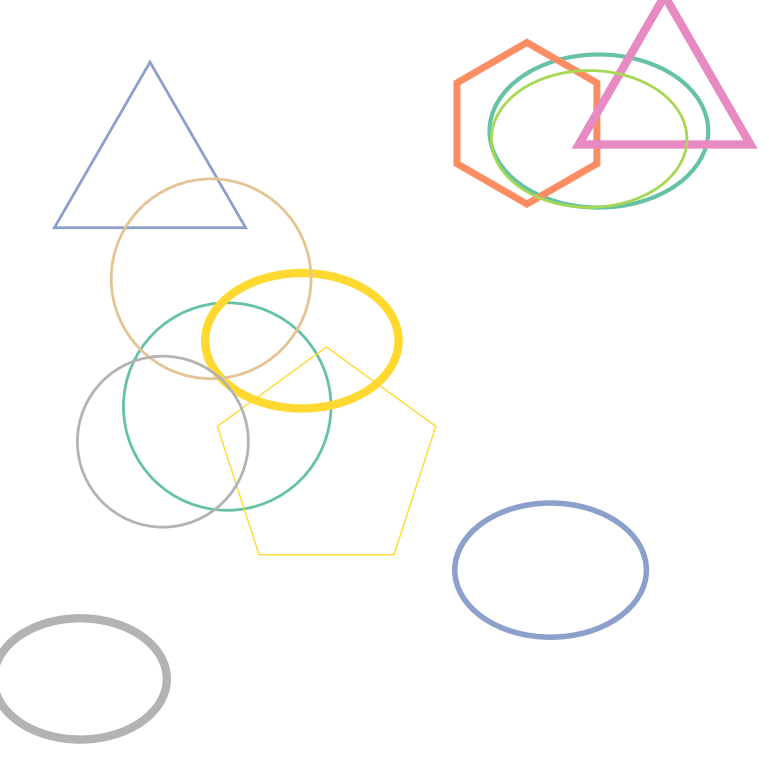[{"shape": "oval", "thickness": 1.5, "radius": 0.71, "center": [0.778, 0.83]}, {"shape": "circle", "thickness": 1, "radius": 0.67, "center": [0.295, 0.472]}, {"shape": "hexagon", "thickness": 2.5, "radius": 0.52, "center": [0.684, 0.84]}, {"shape": "triangle", "thickness": 1, "radius": 0.72, "center": [0.195, 0.776]}, {"shape": "oval", "thickness": 2, "radius": 0.62, "center": [0.715, 0.26]}, {"shape": "triangle", "thickness": 3, "radius": 0.64, "center": [0.863, 0.877]}, {"shape": "oval", "thickness": 1, "radius": 0.63, "center": [0.765, 0.82]}, {"shape": "pentagon", "thickness": 0.5, "radius": 0.75, "center": [0.424, 0.4]}, {"shape": "oval", "thickness": 3, "radius": 0.63, "center": [0.392, 0.557]}, {"shape": "circle", "thickness": 1, "radius": 0.65, "center": [0.274, 0.638]}, {"shape": "oval", "thickness": 3, "radius": 0.56, "center": [0.104, 0.118]}, {"shape": "circle", "thickness": 1, "radius": 0.56, "center": [0.211, 0.426]}]